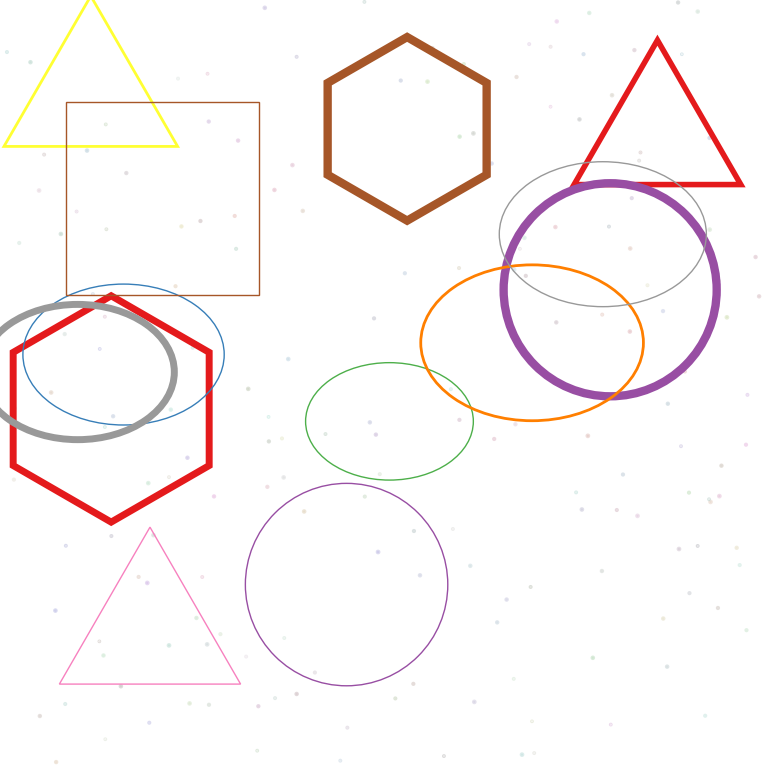[{"shape": "triangle", "thickness": 2, "radius": 0.62, "center": [0.854, 0.823]}, {"shape": "hexagon", "thickness": 2.5, "radius": 0.73, "center": [0.144, 0.469]}, {"shape": "oval", "thickness": 0.5, "radius": 0.65, "center": [0.16, 0.54]}, {"shape": "oval", "thickness": 0.5, "radius": 0.54, "center": [0.506, 0.453]}, {"shape": "circle", "thickness": 0.5, "radius": 0.66, "center": [0.45, 0.241]}, {"shape": "circle", "thickness": 3, "radius": 0.69, "center": [0.792, 0.624]}, {"shape": "oval", "thickness": 1, "radius": 0.72, "center": [0.691, 0.555]}, {"shape": "triangle", "thickness": 1, "radius": 0.65, "center": [0.118, 0.875]}, {"shape": "hexagon", "thickness": 3, "radius": 0.6, "center": [0.529, 0.833]}, {"shape": "square", "thickness": 0.5, "radius": 0.63, "center": [0.211, 0.743]}, {"shape": "triangle", "thickness": 0.5, "radius": 0.68, "center": [0.195, 0.18]}, {"shape": "oval", "thickness": 2.5, "radius": 0.63, "center": [0.101, 0.517]}, {"shape": "oval", "thickness": 0.5, "radius": 0.67, "center": [0.783, 0.696]}]